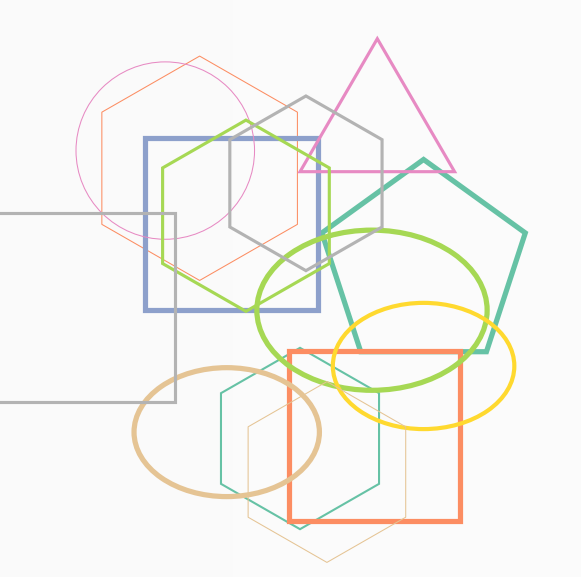[{"shape": "hexagon", "thickness": 1, "radius": 0.79, "center": [0.516, 0.24]}, {"shape": "pentagon", "thickness": 2.5, "radius": 0.92, "center": [0.729, 0.539]}, {"shape": "hexagon", "thickness": 0.5, "radius": 0.97, "center": [0.343, 0.708]}, {"shape": "square", "thickness": 2.5, "radius": 0.74, "center": [0.645, 0.244]}, {"shape": "square", "thickness": 2.5, "radius": 0.74, "center": [0.399, 0.612]}, {"shape": "triangle", "thickness": 1.5, "radius": 0.77, "center": [0.649, 0.779]}, {"shape": "circle", "thickness": 0.5, "radius": 0.77, "center": [0.284, 0.738]}, {"shape": "oval", "thickness": 2.5, "radius": 0.99, "center": [0.64, 0.462]}, {"shape": "hexagon", "thickness": 1.5, "radius": 0.83, "center": [0.423, 0.626]}, {"shape": "oval", "thickness": 2, "radius": 0.78, "center": [0.729, 0.365]}, {"shape": "hexagon", "thickness": 0.5, "radius": 0.78, "center": [0.562, 0.182]}, {"shape": "oval", "thickness": 2.5, "radius": 0.8, "center": [0.39, 0.251]}, {"shape": "hexagon", "thickness": 1.5, "radius": 0.76, "center": [0.526, 0.682]}, {"shape": "square", "thickness": 1.5, "radius": 0.82, "center": [0.138, 0.467]}]